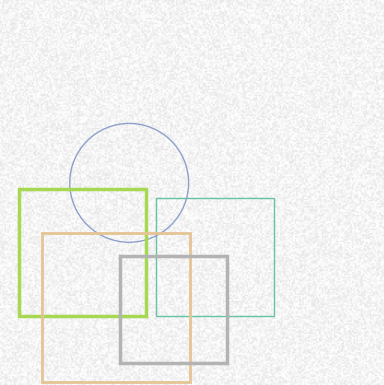[{"shape": "square", "thickness": 1, "radius": 0.77, "center": [0.559, 0.333]}, {"shape": "circle", "thickness": 1, "radius": 0.77, "center": [0.336, 0.525]}, {"shape": "square", "thickness": 2.5, "radius": 0.83, "center": [0.214, 0.345]}, {"shape": "square", "thickness": 2, "radius": 0.97, "center": [0.301, 0.201]}, {"shape": "square", "thickness": 2.5, "radius": 0.7, "center": [0.451, 0.196]}]